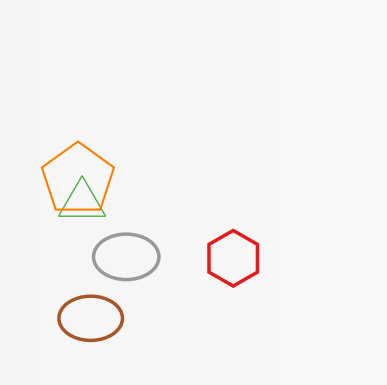[{"shape": "hexagon", "thickness": 2.5, "radius": 0.36, "center": [0.602, 0.329]}, {"shape": "triangle", "thickness": 1, "radius": 0.35, "center": [0.212, 0.473]}, {"shape": "pentagon", "thickness": 1.5, "radius": 0.49, "center": [0.201, 0.535]}, {"shape": "oval", "thickness": 2.5, "radius": 0.41, "center": [0.234, 0.173]}, {"shape": "oval", "thickness": 2.5, "radius": 0.42, "center": [0.326, 0.333]}]